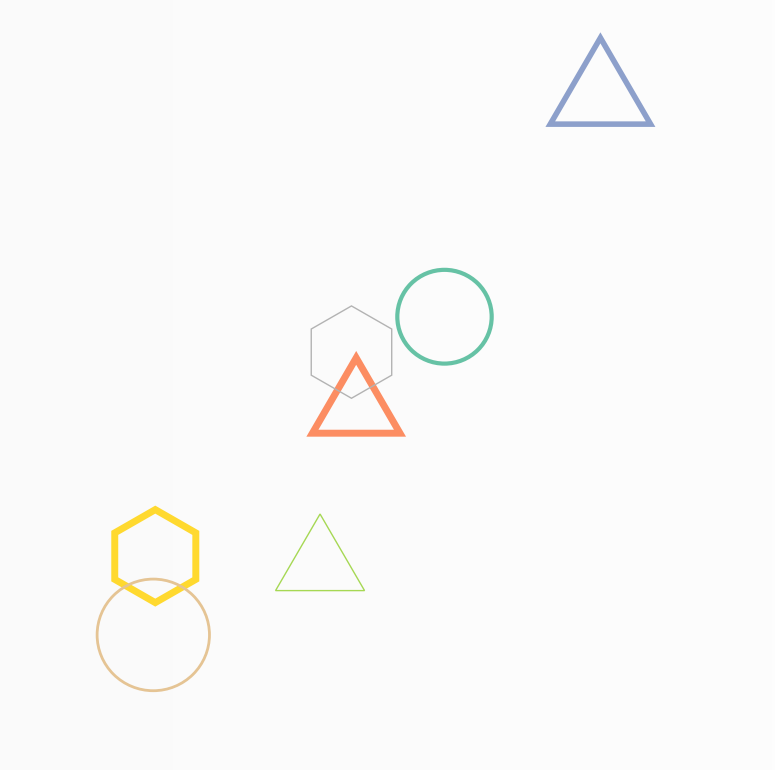[{"shape": "circle", "thickness": 1.5, "radius": 0.3, "center": [0.574, 0.589]}, {"shape": "triangle", "thickness": 2.5, "radius": 0.33, "center": [0.46, 0.47]}, {"shape": "triangle", "thickness": 2, "radius": 0.37, "center": [0.775, 0.876]}, {"shape": "triangle", "thickness": 0.5, "radius": 0.33, "center": [0.413, 0.266]}, {"shape": "hexagon", "thickness": 2.5, "radius": 0.3, "center": [0.2, 0.278]}, {"shape": "circle", "thickness": 1, "radius": 0.36, "center": [0.198, 0.175]}, {"shape": "hexagon", "thickness": 0.5, "radius": 0.3, "center": [0.454, 0.543]}]